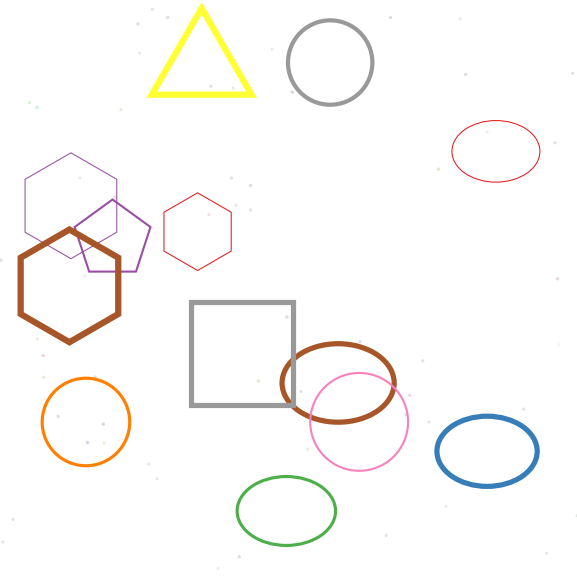[{"shape": "hexagon", "thickness": 0.5, "radius": 0.34, "center": [0.342, 0.598]}, {"shape": "oval", "thickness": 0.5, "radius": 0.38, "center": [0.859, 0.737]}, {"shape": "oval", "thickness": 2.5, "radius": 0.43, "center": [0.843, 0.218]}, {"shape": "oval", "thickness": 1.5, "radius": 0.43, "center": [0.496, 0.114]}, {"shape": "hexagon", "thickness": 0.5, "radius": 0.46, "center": [0.123, 0.643]}, {"shape": "pentagon", "thickness": 1, "radius": 0.35, "center": [0.195, 0.585]}, {"shape": "circle", "thickness": 1.5, "radius": 0.38, "center": [0.149, 0.268]}, {"shape": "triangle", "thickness": 3, "radius": 0.5, "center": [0.349, 0.885]}, {"shape": "oval", "thickness": 2.5, "radius": 0.49, "center": [0.585, 0.336]}, {"shape": "hexagon", "thickness": 3, "radius": 0.49, "center": [0.12, 0.504]}, {"shape": "circle", "thickness": 1, "radius": 0.42, "center": [0.622, 0.269]}, {"shape": "circle", "thickness": 2, "radius": 0.37, "center": [0.572, 0.891]}, {"shape": "square", "thickness": 2.5, "radius": 0.44, "center": [0.419, 0.387]}]